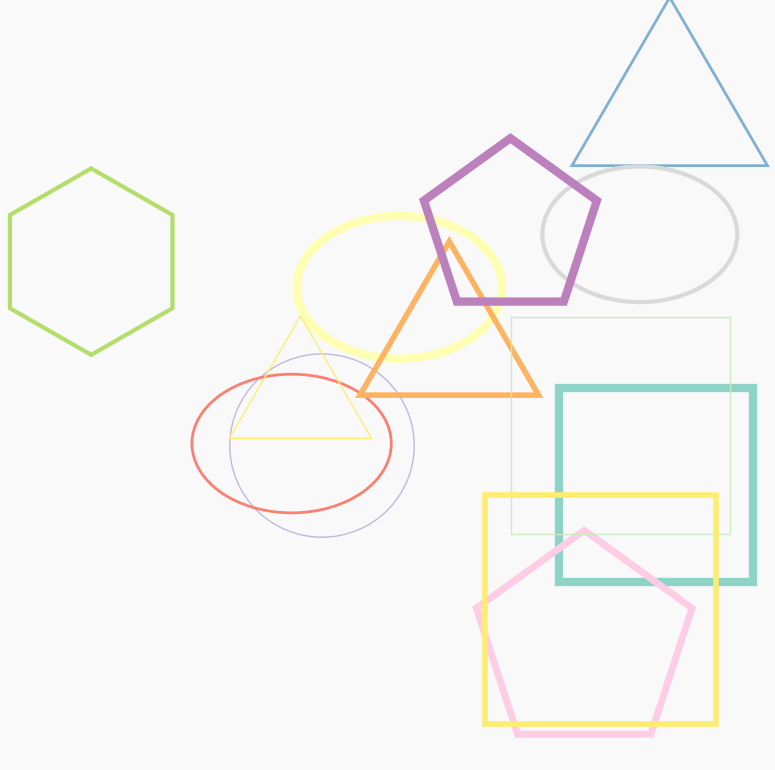[{"shape": "square", "thickness": 3, "radius": 0.63, "center": [0.847, 0.37]}, {"shape": "oval", "thickness": 3, "radius": 0.66, "center": [0.515, 0.627]}, {"shape": "circle", "thickness": 0.5, "radius": 0.59, "center": [0.415, 0.421]}, {"shape": "oval", "thickness": 1, "radius": 0.64, "center": [0.376, 0.424]}, {"shape": "triangle", "thickness": 1, "radius": 0.73, "center": [0.864, 0.858]}, {"shape": "triangle", "thickness": 2, "radius": 0.67, "center": [0.58, 0.553]}, {"shape": "hexagon", "thickness": 1.5, "radius": 0.61, "center": [0.118, 0.66]}, {"shape": "pentagon", "thickness": 2.5, "radius": 0.73, "center": [0.754, 0.165]}, {"shape": "oval", "thickness": 1.5, "radius": 0.63, "center": [0.826, 0.696]}, {"shape": "pentagon", "thickness": 3, "radius": 0.59, "center": [0.659, 0.703]}, {"shape": "square", "thickness": 0.5, "radius": 0.7, "center": [0.8, 0.447]}, {"shape": "triangle", "thickness": 0.5, "radius": 0.53, "center": [0.388, 0.484]}, {"shape": "square", "thickness": 2, "radius": 0.75, "center": [0.775, 0.209]}]